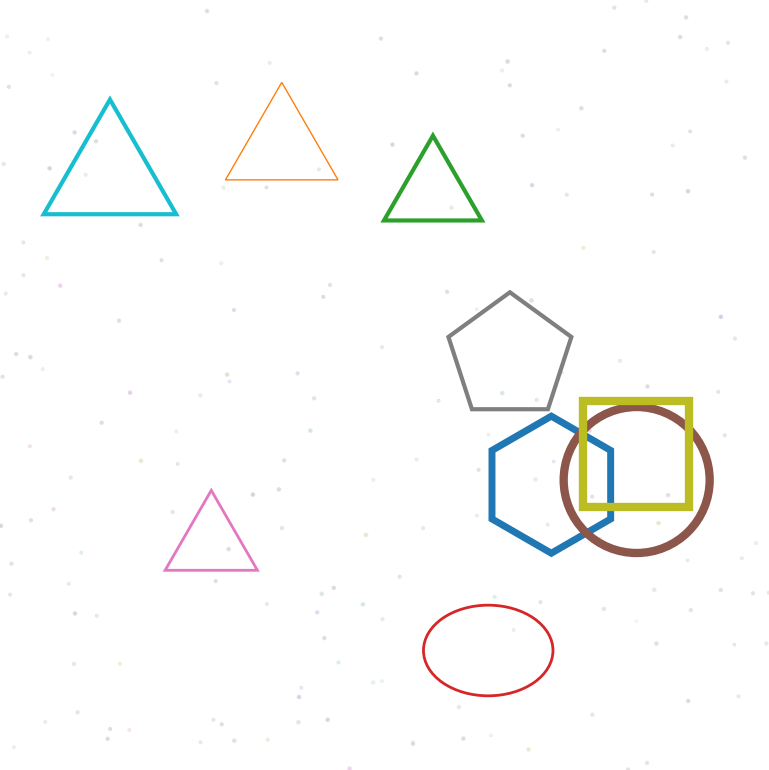[{"shape": "hexagon", "thickness": 2.5, "radius": 0.44, "center": [0.716, 0.371]}, {"shape": "triangle", "thickness": 0.5, "radius": 0.42, "center": [0.366, 0.809]}, {"shape": "triangle", "thickness": 1.5, "radius": 0.37, "center": [0.562, 0.75]}, {"shape": "oval", "thickness": 1, "radius": 0.42, "center": [0.634, 0.155]}, {"shape": "circle", "thickness": 3, "radius": 0.47, "center": [0.827, 0.377]}, {"shape": "triangle", "thickness": 1, "radius": 0.35, "center": [0.274, 0.294]}, {"shape": "pentagon", "thickness": 1.5, "radius": 0.42, "center": [0.662, 0.536]}, {"shape": "square", "thickness": 3, "radius": 0.34, "center": [0.826, 0.41]}, {"shape": "triangle", "thickness": 1.5, "radius": 0.5, "center": [0.143, 0.771]}]